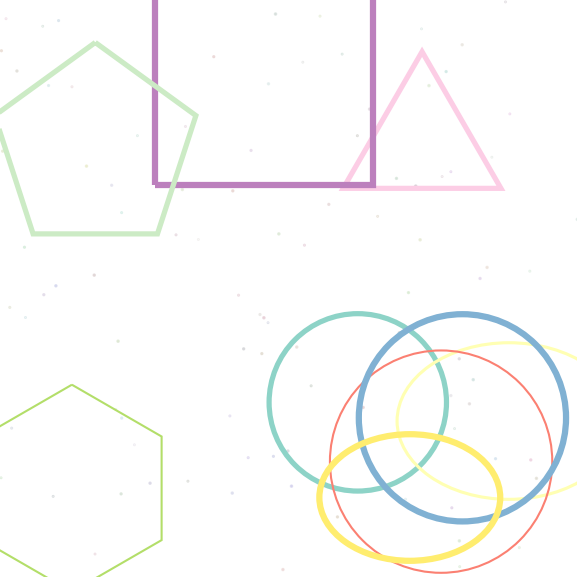[{"shape": "circle", "thickness": 2.5, "radius": 0.77, "center": [0.62, 0.302]}, {"shape": "oval", "thickness": 1.5, "radius": 0.97, "center": [0.881, 0.27]}, {"shape": "circle", "thickness": 1, "radius": 0.96, "center": [0.764, 0.2]}, {"shape": "circle", "thickness": 3, "radius": 0.9, "center": [0.801, 0.276]}, {"shape": "hexagon", "thickness": 1, "radius": 0.9, "center": [0.124, 0.154]}, {"shape": "triangle", "thickness": 2.5, "radius": 0.79, "center": [0.731, 0.752]}, {"shape": "square", "thickness": 3, "radius": 0.94, "center": [0.457, 0.867]}, {"shape": "pentagon", "thickness": 2.5, "radius": 0.92, "center": [0.165, 0.742]}, {"shape": "oval", "thickness": 3, "radius": 0.78, "center": [0.71, 0.138]}]